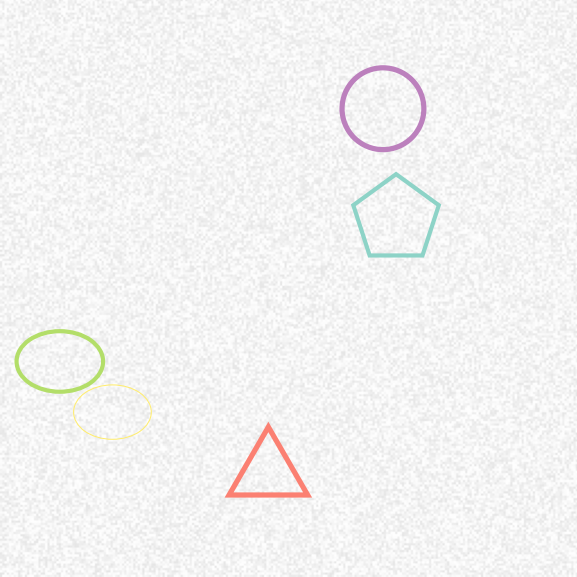[{"shape": "pentagon", "thickness": 2, "radius": 0.39, "center": [0.686, 0.62]}, {"shape": "triangle", "thickness": 2.5, "radius": 0.39, "center": [0.465, 0.181]}, {"shape": "oval", "thickness": 2, "radius": 0.37, "center": [0.104, 0.373]}, {"shape": "circle", "thickness": 2.5, "radius": 0.35, "center": [0.663, 0.811]}, {"shape": "oval", "thickness": 0.5, "radius": 0.34, "center": [0.195, 0.286]}]